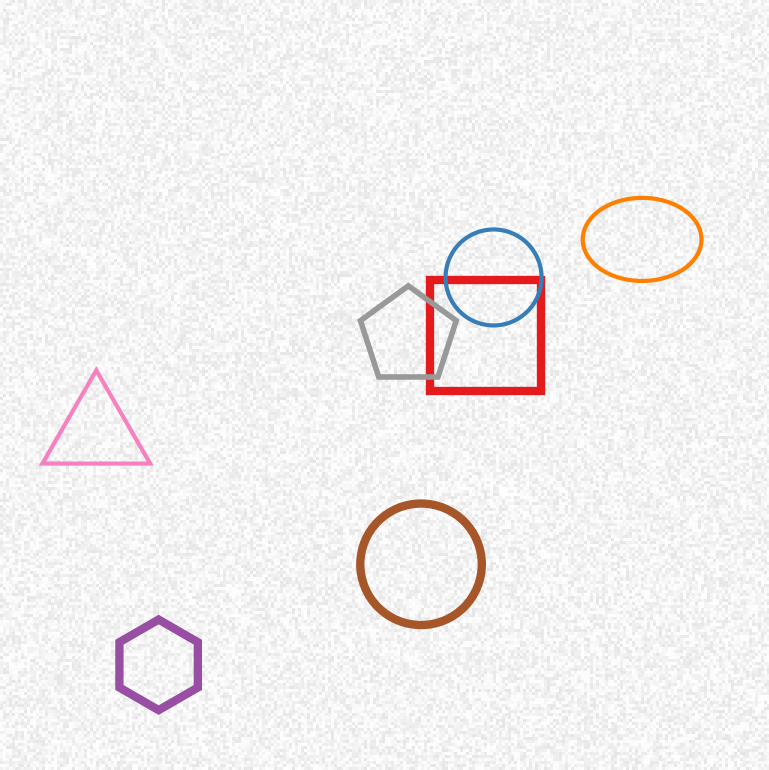[{"shape": "square", "thickness": 3, "radius": 0.36, "center": [0.631, 0.564]}, {"shape": "circle", "thickness": 1.5, "radius": 0.31, "center": [0.641, 0.64]}, {"shape": "hexagon", "thickness": 3, "radius": 0.29, "center": [0.206, 0.137]}, {"shape": "oval", "thickness": 1.5, "radius": 0.39, "center": [0.834, 0.689]}, {"shape": "circle", "thickness": 3, "radius": 0.39, "center": [0.547, 0.267]}, {"shape": "triangle", "thickness": 1.5, "radius": 0.4, "center": [0.125, 0.438]}, {"shape": "pentagon", "thickness": 2, "radius": 0.33, "center": [0.53, 0.563]}]